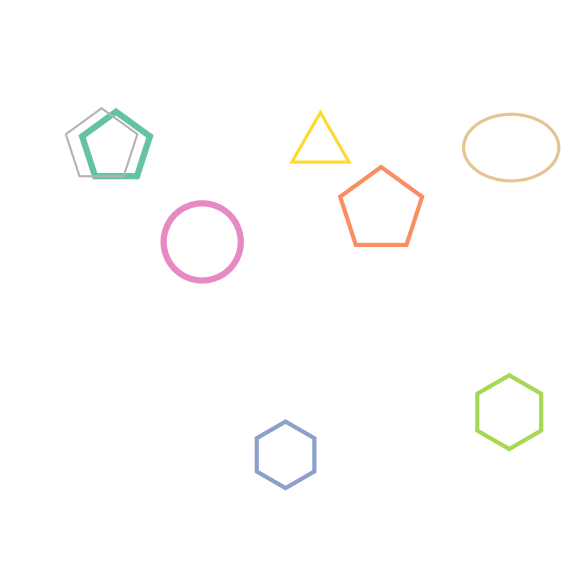[{"shape": "pentagon", "thickness": 3, "radius": 0.31, "center": [0.201, 0.744]}, {"shape": "pentagon", "thickness": 2, "radius": 0.37, "center": [0.66, 0.635]}, {"shape": "hexagon", "thickness": 2, "radius": 0.29, "center": [0.494, 0.212]}, {"shape": "circle", "thickness": 3, "radius": 0.33, "center": [0.35, 0.58]}, {"shape": "hexagon", "thickness": 2, "radius": 0.32, "center": [0.882, 0.285]}, {"shape": "triangle", "thickness": 1.5, "radius": 0.29, "center": [0.555, 0.747]}, {"shape": "oval", "thickness": 1.5, "radius": 0.41, "center": [0.885, 0.744]}, {"shape": "pentagon", "thickness": 1, "radius": 0.33, "center": [0.176, 0.747]}]